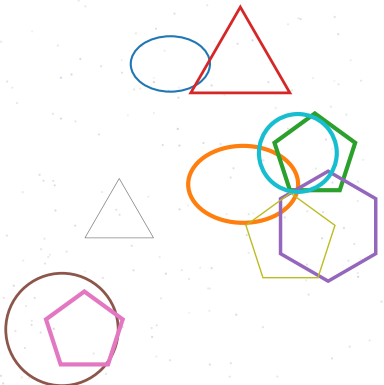[{"shape": "oval", "thickness": 1.5, "radius": 0.51, "center": [0.442, 0.834]}, {"shape": "oval", "thickness": 3, "radius": 0.71, "center": [0.632, 0.521]}, {"shape": "pentagon", "thickness": 3, "radius": 0.55, "center": [0.818, 0.595]}, {"shape": "triangle", "thickness": 2, "radius": 0.74, "center": [0.624, 0.833]}, {"shape": "hexagon", "thickness": 2.5, "radius": 0.71, "center": [0.852, 0.412]}, {"shape": "circle", "thickness": 2, "radius": 0.73, "center": [0.161, 0.144]}, {"shape": "pentagon", "thickness": 3, "radius": 0.52, "center": [0.219, 0.138]}, {"shape": "triangle", "thickness": 0.5, "radius": 0.51, "center": [0.31, 0.434]}, {"shape": "pentagon", "thickness": 1, "radius": 0.61, "center": [0.754, 0.377]}, {"shape": "circle", "thickness": 3, "radius": 0.51, "center": [0.774, 0.603]}]